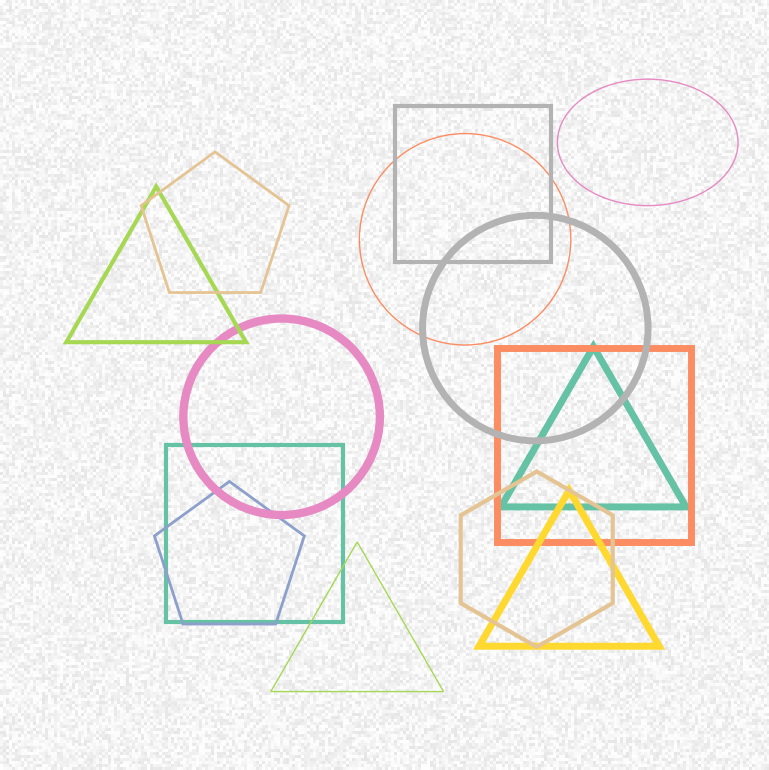[{"shape": "triangle", "thickness": 2.5, "radius": 0.69, "center": [0.771, 0.411]}, {"shape": "square", "thickness": 1.5, "radius": 0.57, "center": [0.33, 0.307]}, {"shape": "circle", "thickness": 0.5, "radius": 0.69, "center": [0.604, 0.689]}, {"shape": "square", "thickness": 2.5, "radius": 0.63, "center": [0.772, 0.422]}, {"shape": "pentagon", "thickness": 1, "radius": 0.51, "center": [0.298, 0.272]}, {"shape": "circle", "thickness": 3, "radius": 0.64, "center": [0.366, 0.459]}, {"shape": "oval", "thickness": 0.5, "radius": 0.59, "center": [0.841, 0.815]}, {"shape": "triangle", "thickness": 0.5, "radius": 0.65, "center": [0.464, 0.167]}, {"shape": "triangle", "thickness": 1.5, "radius": 0.67, "center": [0.203, 0.623]}, {"shape": "triangle", "thickness": 2.5, "radius": 0.68, "center": [0.739, 0.228]}, {"shape": "hexagon", "thickness": 1.5, "radius": 0.57, "center": [0.697, 0.274]}, {"shape": "pentagon", "thickness": 1, "radius": 0.5, "center": [0.279, 0.702]}, {"shape": "square", "thickness": 1.5, "radius": 0.51, "center": [0.614, 0.761]}, {"shape": "circle", "thickness": 2.5, "radius": 0.73, "center": [0.695, 0.574]}]